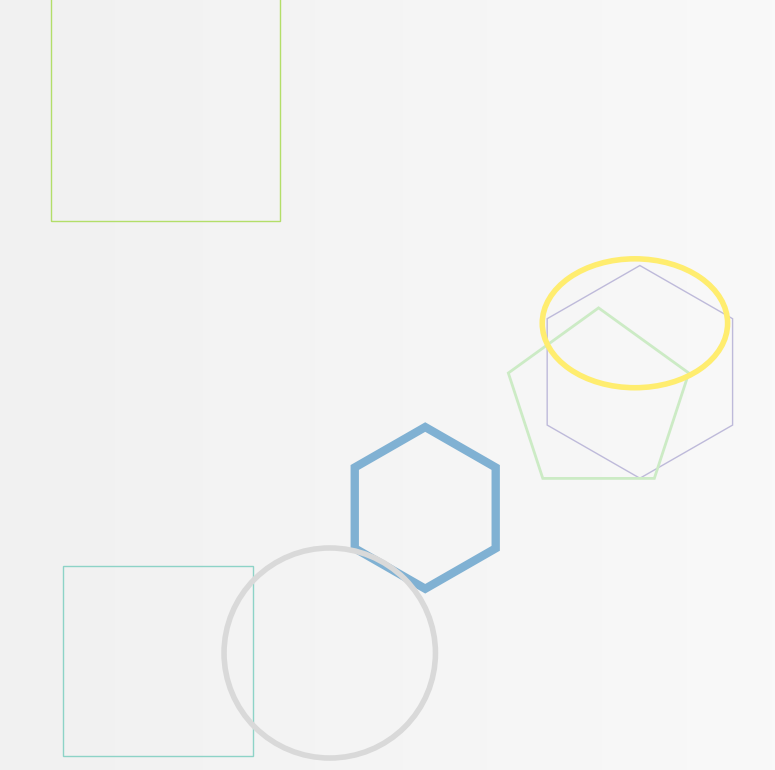[{"shape": "square", "thickness": 0.5, "radius": 0.62, "center": [0.204, 0.141]}, {"shape": "hexagon", "thickness": 0.5, "radius": 0.69, "center": [0.826, 0.517]}, {"shape": "hexagon", "thickness": 3, "radius": 0.53, "center": [0.549, 0.34]}, {"shape": "square", "thickness": 0.5, "radius": 0.74, "center": [0.214, 0.861]}, {"shape": "circle", "thickness": 2, "radius": 0.68, "center": [0.425, 0.152]}, {"shape": "pentagon", "thickness": 1, "radius": 0.61, "center": [0.772, 0.478]}, {"shape": "oval", "thickness": 2, "radius": 0.6, "center": [0.819, 0.58]}]